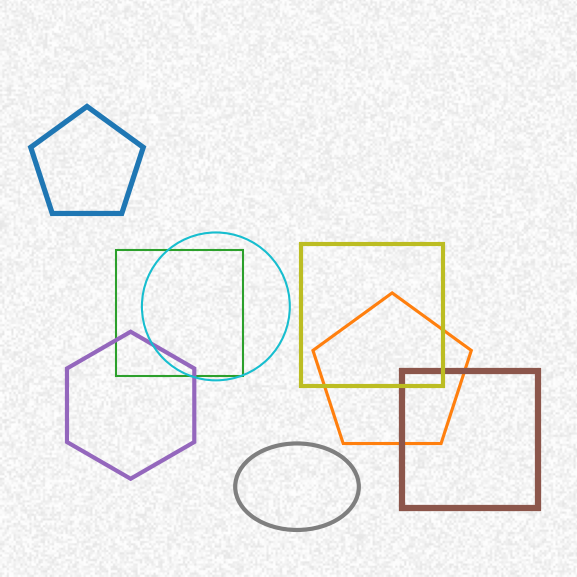[{"shape": "pentagon", "thickness": 2.5, "radius": 0.51, "center": [0.151, 0.712]}, {"shape": "pentagon", "thickness": 1.5, "radius": 0.72, "center": [0.679, 0.348]}, {"shape": "square", "thickness": 1, "radius": 0.55, "center": [0.311, 0.457]}, {"shape": "hexagon", "thickness": 2, "radius": 0.64, "center": [0.226, 0.297]}, {"shape": "square", "thickness": 3, "radius": 0.59, "center": [0.814, 0.238]}, {"shape": "oval", "thickness": 2, "radius": 0.54, "center": [0.514, 0.156]}, {"shape": "square", "thickness": 2, "radius": 0.61, "center": [0.644, 0.453]}, {"shape": "circle", "thickness": 1, "radius": 0.64, "center": [0.374, 0.469]}]